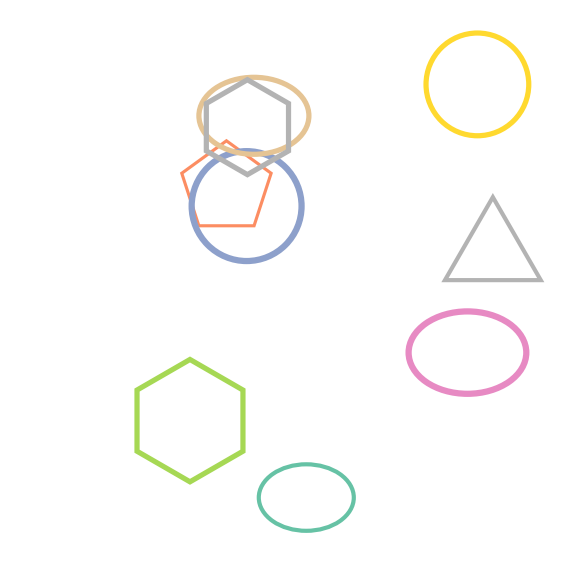[{"shape": "oval", "thickness": 2, "radius": 0.41, "center": [0.53, 0.138]}, {"shape": "pentagon", "thickness": 1.5, "radius": 0.41, "center": [0.392, 0.674]}, {"shape": "circle", "thickness": 3, "radius": 0.48, "center": [0.427, 0.642]}, {"shape": "oval", "thickness": 3, "radius": 0.51, "center": [0.809, 0.389]}, {"shape": "hexagon", "thickness": 2.5, "radius": 0.53, "center": [0.329, 0.271]}, {"shape": "circle", "thickness": 2.5, "radius": 0.44, "center": [0.827, 0.853]}, {"shape": "oval", "thickness": 2.5, "radius": 0.48, "center": [0.44, 0.799]}, {"shape": "triangle", "thickness": 2, "radius": 0.48, "center": [0.853, 0.562]}, {"shape": "hexagon", "thickness": 2.5, "radius": 0.41, "center": [0.428, 0.779]}]